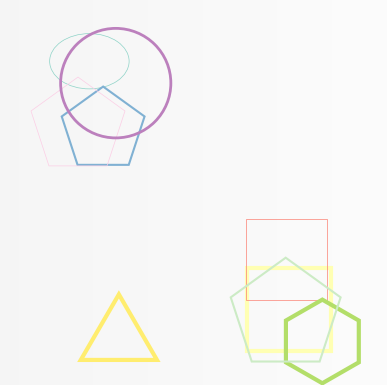[{"shape": "oval", "thickness": 0.5, "radius": 0.51, "center": [0.231, 0.841]}, {"shape": "square", "thickness": 3, "radius": 0.54, "center": [0.746, 0.196]}, {"shape": "square", "thickness": 0.5, "radius": 0.53, "center": [0.74, 0.326]}, {"shape": "pentagon", "thickness": 1.5, "radius": 0.56, "center": [0.266, 0.663]}, {"shape": "hexagon", "thickness": 3, "radius": 0.54, "center": [0.832, 0.113]}, {"shape": "pentagon", "thickness": 0.5, "radius": 0.64, "center": [0.201, 0.672]}, {"shape": "circle", "thickness": 2, "radius": 0.71, "center": [0.299, 0.784]}, {"shape": "pentagon", "thickness": 1.5, "radius": 0.75, "center": [0.737, 0.182]}, {"shape": "triangle", "thickness": 3, "radius": 0.57, "center": [0.307, 0.122]}]